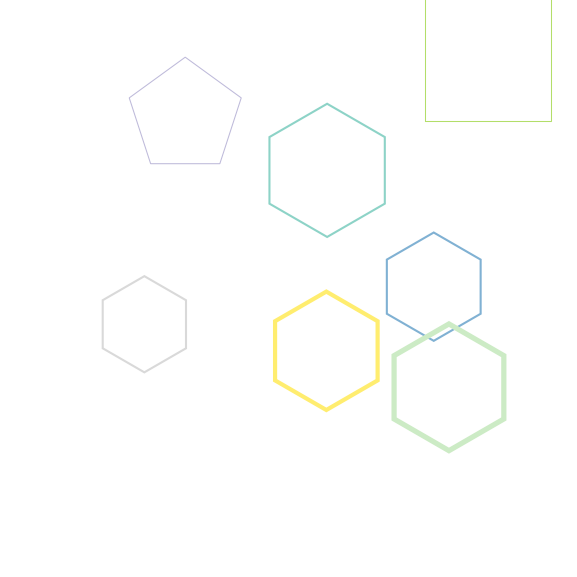[{"shape": "hexagon", "thickness": 1, "radius": 0.58, "center": [0.566, 0.704]}, {"shape": "pentagon", "thickness": 0.5, "radius": 0.51, "center": [0.321, 0.798]}, {"shape": "hexagon", "thickness": 1, "radius": 0.47, "center": [0.751, 0.503]}, {"shape": "square", "thickness": 0.5, "radius": 0.54, "center": [0.845, 0.898]}, {"shape": "hexagon", "thickness": 1, "radius": 0.42, "center": [0.25, 0.438]}, {"shape": "hexagon", "thickness": 2.5, "radius": 0.55, "center": [0.777, 0.328]}, {"shape": "hexagon", "thickness": 2, "radius": 0.51, "center": [0.565, 0.392]}]